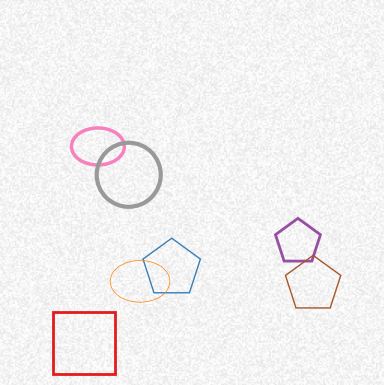[{"shape": "square", "thickness": 2, "radius": 0.41, "center": [0.219, 0.109]}, {"shape": "pentagon", "thickness": 1, "radius": 0.39, "center": [0.446, 0.303]}, {"shape": "pentagon", "thickness": 2, "radius": 0.31, "center": [0.774, 0.371]}, {"shape": "oval", "thickness": 0.5, "radius": 0.39, "center": [0.364, 0.269]}, {"shape": "pentagon", "thickness": 1, "radius": 0.38, "center": [0.813, 0.261]}, {"shape": "oval", "thickness": 2.5, "radius": 0.34, "center": [0.254, 0.62]}, {"shape": "circle", "thickness": 3, "radius": 0.42, "center": [0.334, 0.546]}]